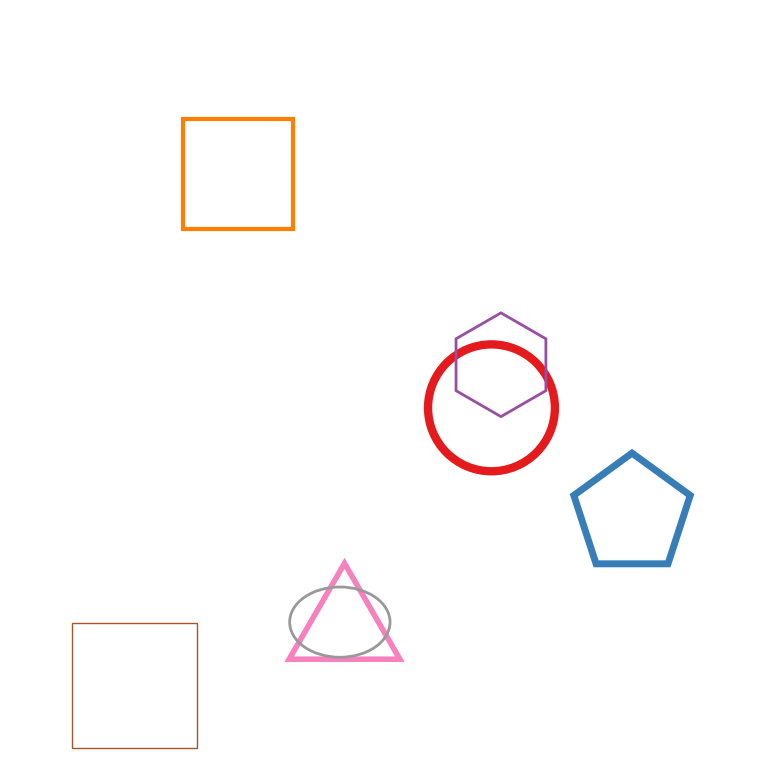[{"shape": "circle", "thickness": 3, "radius": 0.41, "center": [0.638, 0.47]}, {"shape": "pentagon", "thickness": 2.5, "radius": 0.4, "center": [0.821, 0.332]}, {"shape": "hexagon", "thickness": 1, "radius": 0.34, "center": [0.651, 0.526]}, {"shape": "square", "thickness": 1.5, "radius": 0.36, "center": [0.309, 0.774]}, {"shape": "square", "thickness": 0.5, "radius": 0.4, "center": [0.175, 0.109]}, {"shape": "triangle", "thickness": 2, "radius": 0.41, "center": [0.447, 0.185]}, {"shape": "oval", "thickness": 1, "radius": 0.33, "center": [0.441, 0.192]}]